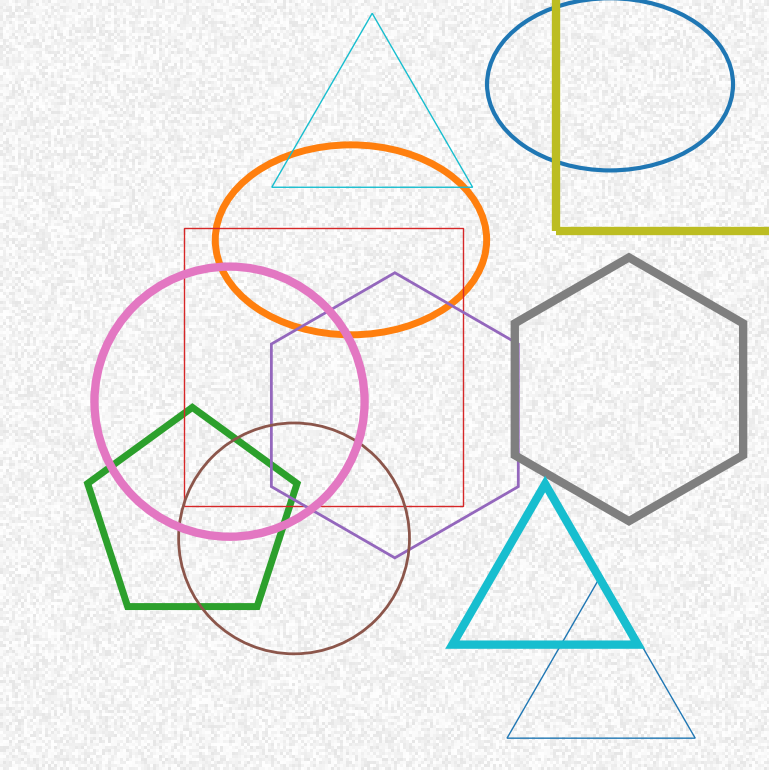[{"shape": "oval", "thickness": 1.5, "radius": 0.8, "center": [0.792, 0.89]}, {"shape": "triangle", "thickness": 0.5, "radius": 0.71, "center": [0.781, 0.112]}, {"shape": "oval", "thickness": 2.5, "radius": 0.88, "center": [0.456, 0.689]}, {"shape": "pentagon", "thickness": 2.5, "radius": 0.71, "center": [0.25, 0.328]}, {"shape": "square", "thickness": 0.5, "radius": 0.91, "center": [0.42, 0.523]}, {"shape": "hexagon", "thickness": 1, "radius": 0.93, "center": [0.513, 0.461]}, {"shape": "circle", "thickness": 1, "radius": 0.75, "center": [0.382, 0.301]}, {"shape": "circle", "thickness": 3, "radius": 0.88, "center": [0.298, 0.478]}, {"shape": "hexagon", "thickness": 3, "radius": 0.86, "center": [0.817, 0.494]}, {"shape": "square", "thickness": 3, "radius": 0.82, "center": [0.886, 0.863]}, {"shape": "triangle", "thickness": 3, "radius": 0.7, "center": [0.708, 0.232]}, {"shape": "triangle", "thickness": 0.5, "radius": 0.75, "center": [0.483, 0.832]}]